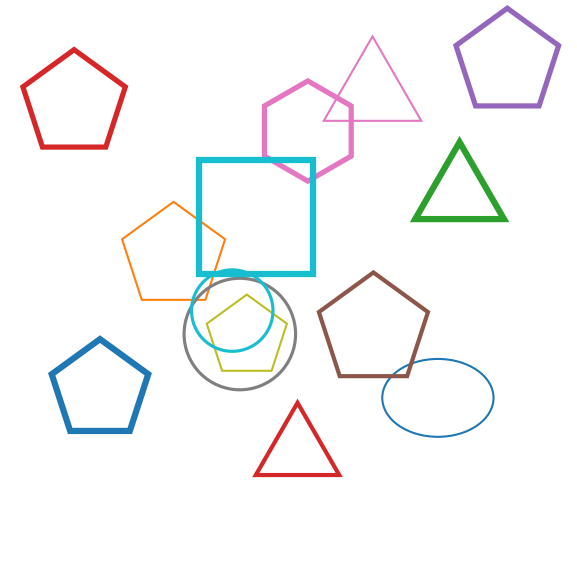[{"shape": "oval", "thickness": 1, "radius": 0.48, "center": [0.758, 0.31]}, {"shape": "pentagon", "thickness": 3, "radius": 0.44, "center": [0.173, 0.324]}, {"shape": "pentagon", "thickness": 1, "radius": 0.47, "center": [0.301, 0.556]}, {"shape": "triangle", "thickness": 3, "radius": 0.44, "center": [0.796, 0.664]}, {"shape": "triangle", "thickness": 2, "radius": 0.42, "center": [0.515, 0.218]}, {"shape": "pentagon", "thickness": 2.5, "radius": 0.47, "center": [0.128, 0.82]}, {"shape": "pentagon", "thickness": 2.5, "radius": 0.47, "center": [0.878, 0.891]}, {"shape": "pentagon", "thickness": 2, "radius": 0.5, "center": [0.647, 0.428]}, {"shape": "triangle", "thickness": 1, "radius": 0.49, "center": [0.645, 0.839]}, {"shape": "hexagon", "thickness": 2.5, "radius": 0.43, "center": [0.533, 0.772]}, {"shape": "circle", "thickness": 1.5, "radius": 0.48, "center": [0.415, 0.421]}, {"shape": "pentagon", "thickness": 1, "radius": 0.36, "center": [0.427, 0.416]}, {"shape": "square", "thickness": 3, "radius": 0.49, "center": [0.443, 0.623]}, {"shape": "circle", "thickness": 1.5, "radius": 0.35, "center": [0.402, 0.461]}]